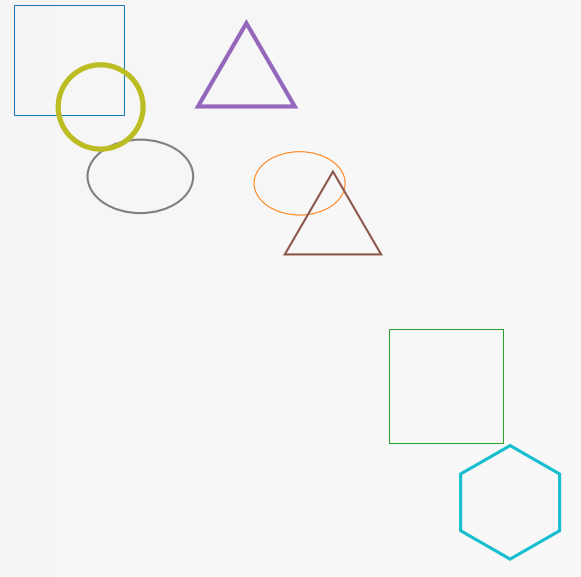[{"shape": "square", "thickness": 0.5, "radius": 0.47, "center": [0.119, 0.895]}, {"shape": "oval", "thickness": 0.5, "radius": 0.39, "center": [0.515, 0.682]}, {"shape": "square", "thickness": 0.5, "radius": 0.49, "center": [0.767, 0.331]}, {"shape": "triangle", "thickness": 2, "radius": 0.48, "center": [0.424, 0.863]}, {"shape": "triangle", "thickness": 1, "radius": 0.48, "center": [0.573, 0.606]}, {"shape": "oval", "thickness": 1, "radius": 0.45, "center": [0.241, 0.694]}, {"shape": "circle", "thickness": 2.5, "radius": 0.36, "center": [0.173, 0.814]}, {"shape": "hexagon", "thickness": 1.5, "radius": 0.49, "center": [0.878, 0.129]}]